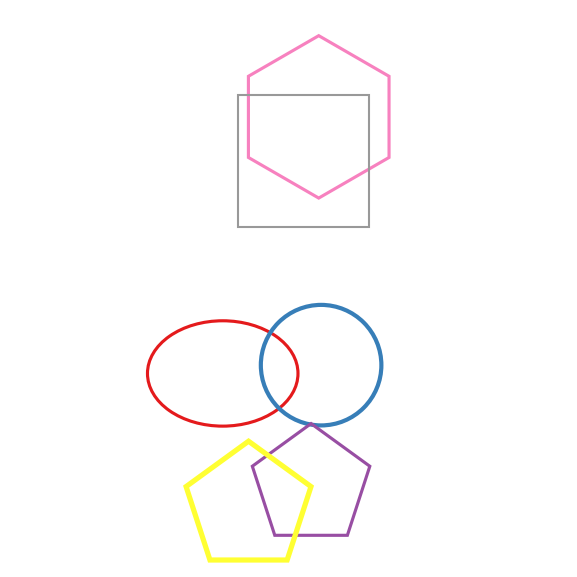[{"shape": "oval", "thickness": 1.5, "radius": 0.65, "center": [0.386, 0.352]}, {"shape": "circle", "thickness": 2, "radius": 0.52, "center": [0.556, 0.367]}, {"shape": "pentagon", "thickness": 1.5, "radius": 0.53, "center": [0.539, 0.159]}, {"shape": "pentagon", "thickness": 2.5, "radius": 0.57, "center": [0.43, 0.121]}, {"shape": "hexagon", "thickness": 1.5, "radius": 0.7, "center": [0.552, 0.797]}, {"shape": "square", "thickness": 1, "radius": 0.57, "center": [0.526, 0.721]}]